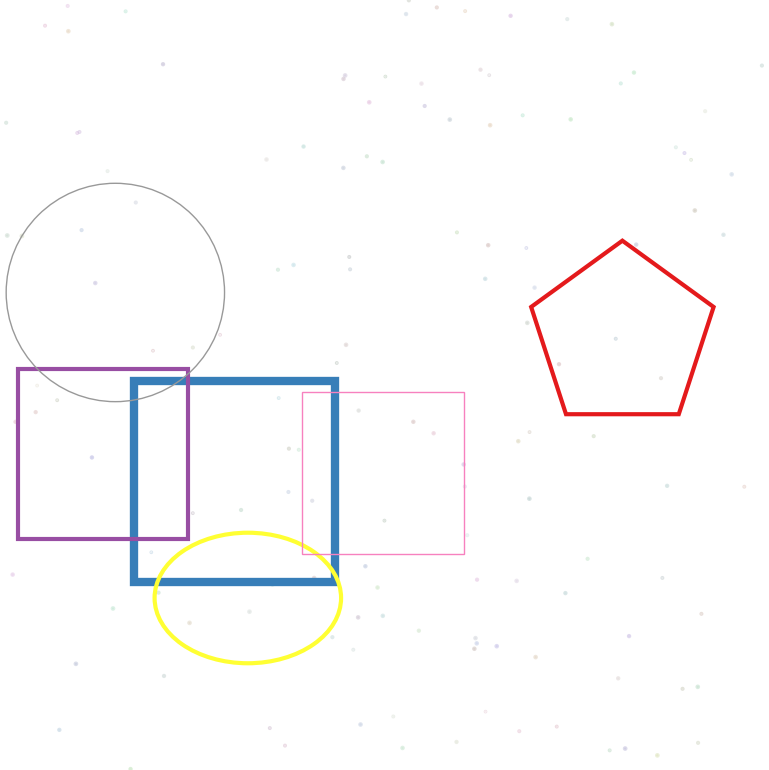[{"shape": "pentagon", "thickness": 1.5, "radius": 0.62, "center": [0.808, 0.563]}, {"shape": "square", "thickness": 3, "radius": 0.65, "center": [0.304, 0.374]}, {"shape": "square", "thickness": 1.5, "radius": 0.55, "center": [0.134, 0.41]}, {"shape": "oval", "thickness": 1.5, "radius": 0.61, "center": [0.322, 0.223]}, {"shape": "square", "thickness": 0.5, "radius": 0.53, "center": [0.497, 0.386]}, {"shape": "circle", "thickness": 0.5, "radius": 0.71, "center": [0.15, 0.62]}]